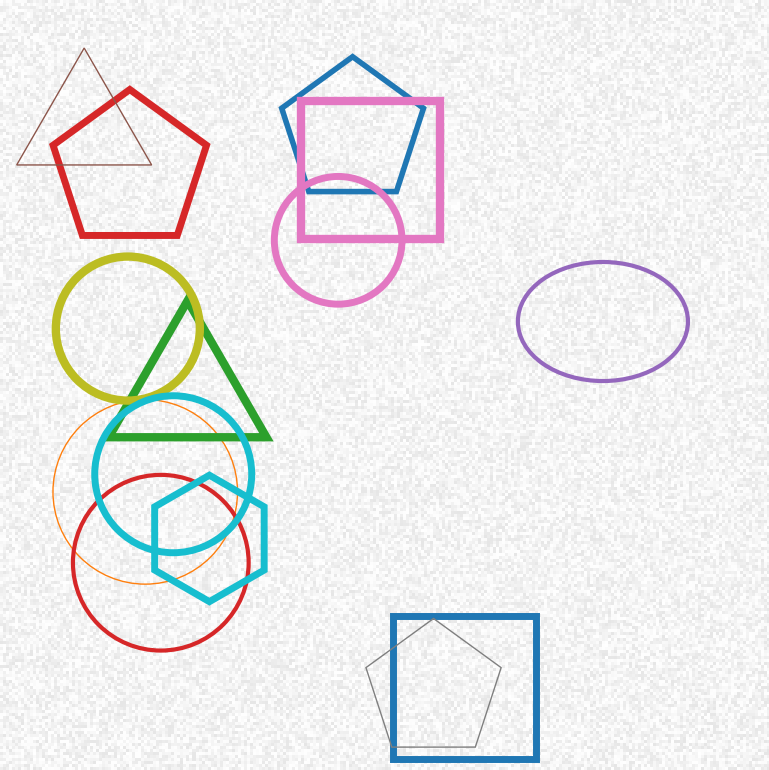[{"shape": "pentagon", "thickness": 2, "radius": 0.48, "center": [0.458, 0.83]}, {"shape": "square", "thickness": 2.5, "radius": 0.47, "center": [0.603, 0.107]}, {"shape": "circle", "thickness": 0.5, "radius": 0.6, "center": [0.189, 0.361]}, {"shape": "triangle", "thickness": 3, "radius": 0.59, "center": [0.244, 0.491]}, {"shape": "pentagon", "thickness": 2.5, "radius": 0.52, "center": [0.169, 0.779]}, {"shape": "circle", "thickness": 1.5, "radius": 0.57, "center": [0.209, 0.269]}, {"shape": "oval", "thickness": 1.5, "radius": 0.55, "center": [0.783, 0.582]}, {"shape": "triangle", "thickness": 0.5, "radius": 0.51, "center": [0.109, 0.836]}, {"shape": "square", "thickness": 3, "radius": 0.45, "center": [0.482, 0.779]}, {"shape": "circle", "thickness": 2.5, "radius": 0.41, "center": [0.439, 0.688]}, {"shape": "pentagon", "thickness": 0.5, "radius": 0.46, "center": [0.563, 0.104]}, {"shape": "circle", "thickness": 3, "radius": 0.47, "center": [0.166, 0.573]}, {"shape": "circle", "thickness": 2.5, "radius": 0.51, "center": [0.225, 0.384]}, {"shape": "hexagon", "thickness": 2.5, "radius": 0.41, "center": [0.272, 0.301]}]